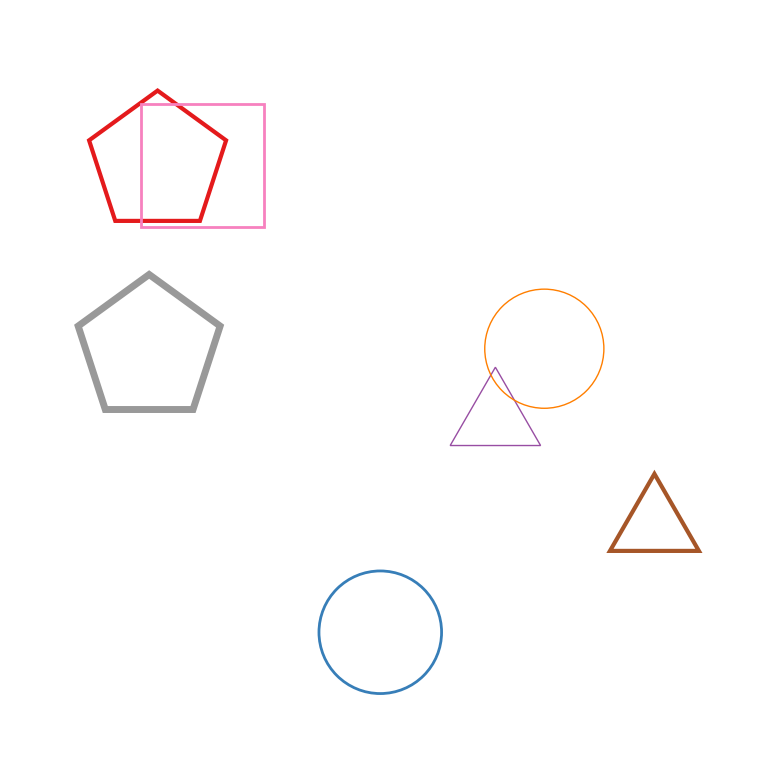[{"shape": "pentagon", "thickness": 1.5, "radius": 0.47, "center": [0.205, 0.789]}, {"shape": "circle", "thickness": 1, "radius": 0.4, "center": [0.494, 0.179]}, {"shape": "triangle", "thickness": 0.5, "radius": 0.34, "center": [0.643, 0.455]}, {"shape": "circle", "thickness": 0.5, "radius": 0.39, "center": [0.707, 0.547]}, {"shape": "triangle", "thickness": 1.5, "radius": 0.33, "center": [0.85, 0.318]}, {"shape": "square", "thickness": 1, "radius": 0.4, "center": [0.263, 0.785]}, {"shape": "pentagon", "thickness": 2.5, "radius": 0.48, "center": [0.194, 0.547]}]